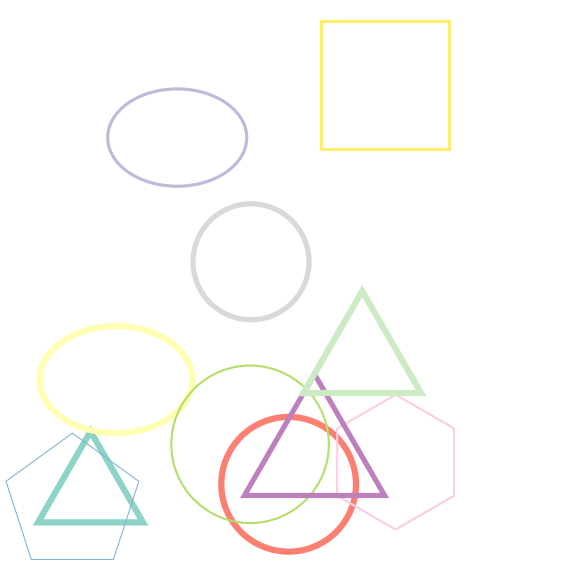[{"shape": "triangle", "thickness": 3, "radius": 0.52, "center": [0.157, 0.147]}, {"shape": "oval", "thickness": 3, "radius": 0.66, "center": [0.201, 0.342]}, {"shape": "oval", "thickness": 1.5, "radius": 0.6, "center": [0.307, 0.761]}, {"shape": "circle", "thickness": 3, "radius": 0.58, "center": [0.5, 0.161]}, {"shape": "pentagon", "thickness": 0.5, "radius": 0.6, "center": [0.125, 0.128]}, {"shape": "circle", "thickness": 1, "radius": 0.68, "center": [0.433, 0.23]}, {"shape": "hexagon", "thickness": 1, "radius": 0.58, "center": [0.685, 0.199]}, {"shape": "circle", "thickness": 2.5, "radius": 0.5, "center": [0.435, 0.546]}, {"shape": "triangle", "thickness": 2.5, "radius": 0.7, "center": [0.545, 0.211]}, {"shape": "triangle", "thickness": 3, "radius": 0.59, "center": [0.627, 0.377]}, {"shape": "square", "thickness": 1.5, "radius": 0.55, "center": [0.667, 0.852]}]